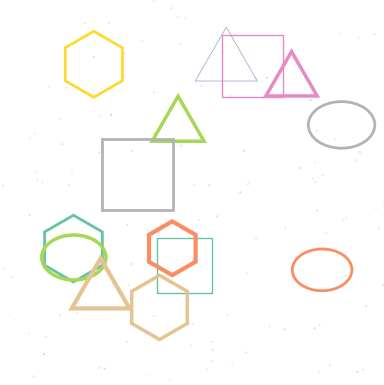[{"shape": "hexagon", "thickness": 2, "radius": 0.43, "center": [0.191, 0.354]}, {"shape": "square", "thickness": 1, "radius": 0.36, "center": [0.48, 0.31]}, {"shape": "oval", "thickness": 2, "radius": 0.39, "center": [0.837, 0.299]}, {"shape": "hexagon", "thickness": 3, "radius": 0.35, "center": [0.448, 0.355]}, {"shape": "triangle", "thickness": 0.5, "radius": 0.47, "center": [0.588, 0.836]}, {"shape": "triangle", "thickness": 2.5, "radius": 0.38, "center": [0.757, 0.789]}, {"shape": "square", "thickness": 1, "radius": 0.4, "center": [0.656, 0.829]}, {"shape": "oval", "thickness": 2.5, "radius": 0.42, "center": [0.192, 0.331]}, {"shape": "triangle", "thickness": 2.5, "radius": 0.39, "center": [0.463, 0.672]}, {"shape": "hexagon", "thickness": 2, "radius": 0.43, "center": [0.244, 0.833]}, {"shape": "triangle", "thickness": 3, "radius": 0.43, "center": [0.261, 0.242]}, {"shape": "hexagon", "thickness": 2.5, "radius": 0.42, "center": [0.414, 0.202]}, {"shape": "square", "thickness": 2, "radius": 0.47, "center": [0.357, 0.547]}, {"shape": "oval", "thickness": 2, "radius": 0.43, "center": [0.887, 0.676]}]